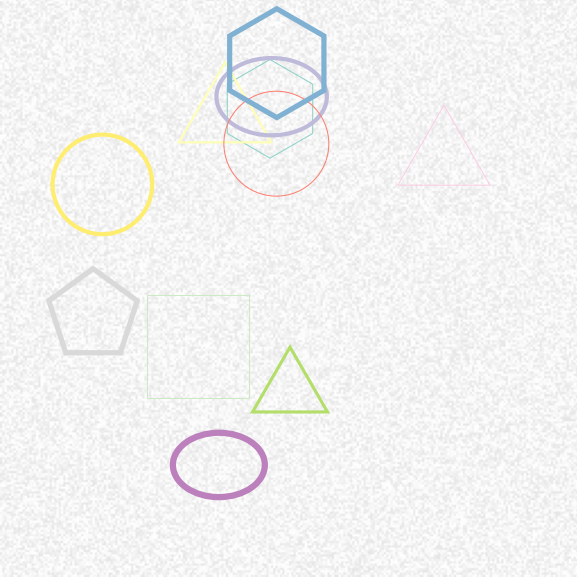[{"shape": "hexagon", "thickness": 0.5, "radius": 0.43, "center": [0.468, 0.811]}, {"shape": "triangle", "thickness": 1, "radius": 0.46, "center": [0.39, 0.799]}, {"shape": "oval", "thickness": 2, "radius": 0.48, "center": [0.47, 0.832]}, {"shape": "circle", "thickness": 0.5, "radius": 0.45, "center": [0.479, 0.75]}, {"shape": "hexagon", "thickness": 2.5, "radius": 0.47, "center": [0.479, 0.89]}, {"shape": "triangle", "thickness": 1.5, "radius": 0.37, "center": [0.502, 0.323]}, {"shape": "triangle", "thickness": 0.5, "radius": 0.46, "center": [0.769, 0.725]}, {"shape": "pentagon", "thickness": 2.5, "radius": 0.4, "center": [0.161, 0.453]}, {"shape": "oval", "thickness": 3, "radius": 0.4, "center": [0.379, 0.194]}, {"shape": "square", "thickness": 0.5, "radius": 0.44, "center": [0.343, 0.399]}, {"shape": "circle", "thickness": 2, "radius": 0.43, "center": [0.177, 0.68]}]